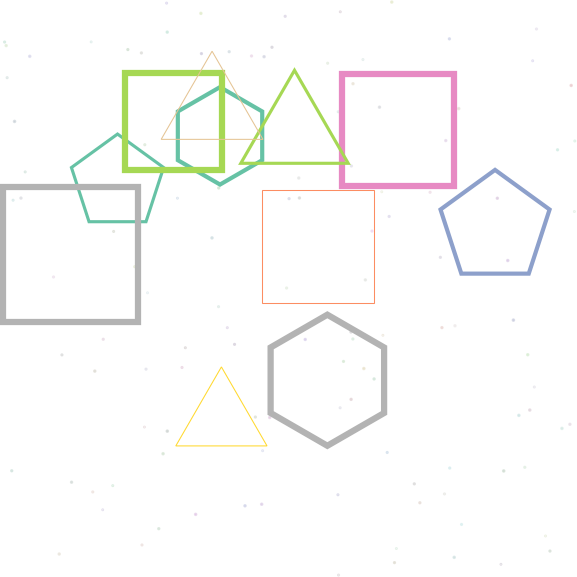[{"shape": "hexagon", "thickness": 2, "radius": 0.42, "center": [0.381, 0.764]}, {"shape": "pentagon", "thickness": 1.5, "radius": 0.42, "center": [0.203, 0.683]}, {"shape": "square", "thickness": 0.5, "radius": 0.49, "center": [0.551, 0.572]}, {"shape": "pentagon", "thickness": 2, "radius": 0.5, "center": [0.857, 0.606]}, {"shape": "square", "thickness": 3, "radius": 0.49, "center": [0.689, 0.774]}, {"shape": "square", "thickness": 3, "radius": 0.42, "center": [0.301, 0.789]}, {"shape": "triangle", "thickness": 1.5, "radius": 0.54, "center": [0.51, 0.77]}, {"shape": "triangle", "thickness": 0.5, "radius": 0.46, "center": [0.383, 0.273]}, {"shape": "triangle", "thickness": 0.5, "radius": 0.51, "center": [0.367, 0.809]}, {"shape": "square", "thickness": 3, "radius": 0.59, "center": [0.122, 0.558]}, {"shape": "hexagon", "thickness": 3, "radius": 0.57, "center": [0.567, 0.341]}]